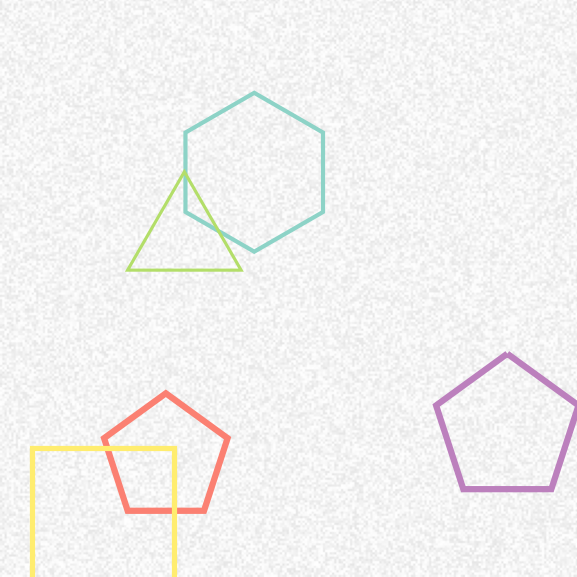[{"shape": "hexagon", "thickness": 2, "radius": 0.69, "center": [0.44, 0.701]}, {"shape": "pentagon", "thickness": 3, "radius": 0.56, "center": [0.287, 0.206]}, {"shape": "triangle", "thickness": 1.5, "radius": 0.57, "center": [0.319, 0.588]}, {"shape": "pentagon", "thickness": 3, "radius": 0.65, "center": [0.878, 0.257]}, {"shape": "square", "thickness": 2.5, "radius": 0.62, "center": [0.178, 0.1]}]